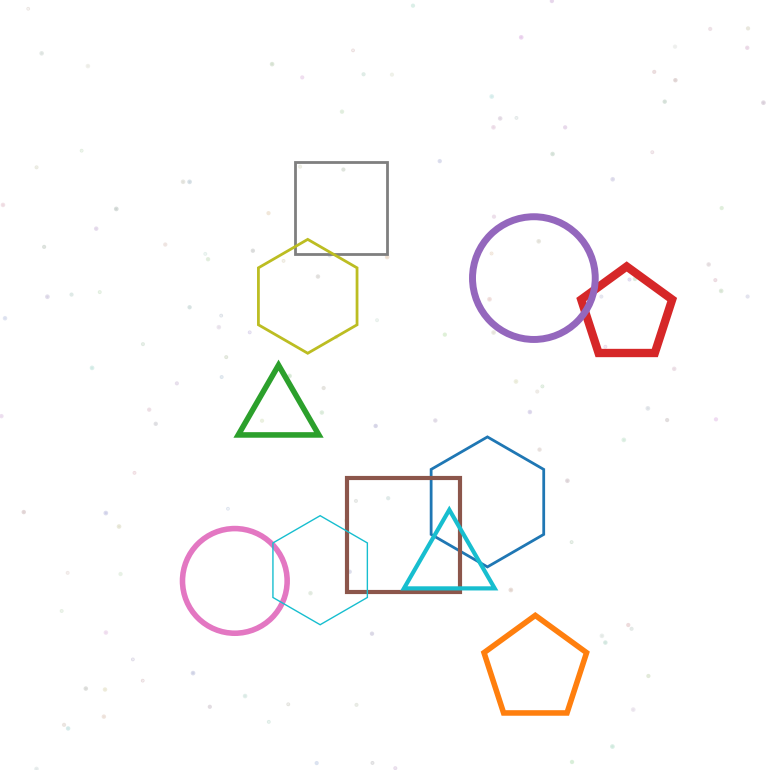[{"shape": "hexagon", "thickness": 1, "radius": 0.42, "center": [0.633, 0.348]}, {"shape": "pentagon", "thickness": 2, "radius": 0.35, "center": [0.695, 0.131]}, {"shape": "triangle", "thickness": 2, "radius": 0.3, "center": [0.362, 0.465]}, {"shape": "pentagon", "thickness": 3, "radius": 0.31, "center": [0.814, 0.592]}, {"shape": "circle", "thickness": 2.5, "radius": 0.4, "center": [0.693, 0.639]}, {"shape": "square", "thickness": 1.5, "radius": 0.37, "center": [0.524, 0.305]}, {"shape": "circle", "thickness": 2, "radius": 0.34, "center": [0.305, 0.246]}, {"shape": "square", "thickness": 1, "radius": 0.3, "center": [0.443, 0.73]}, {"shape": "hexagon", "thickness": 1, "radius": 0.37, "center": [0.4, 0.615]}, {"shape": "hexagon", "thickness": 0.5, "radius": 0.35, "center": [0.416, 0.259]}, {"shape": "triangle", "thickness": 1.5, "radius": 0.34, "center": [0.584, 0.27]}]